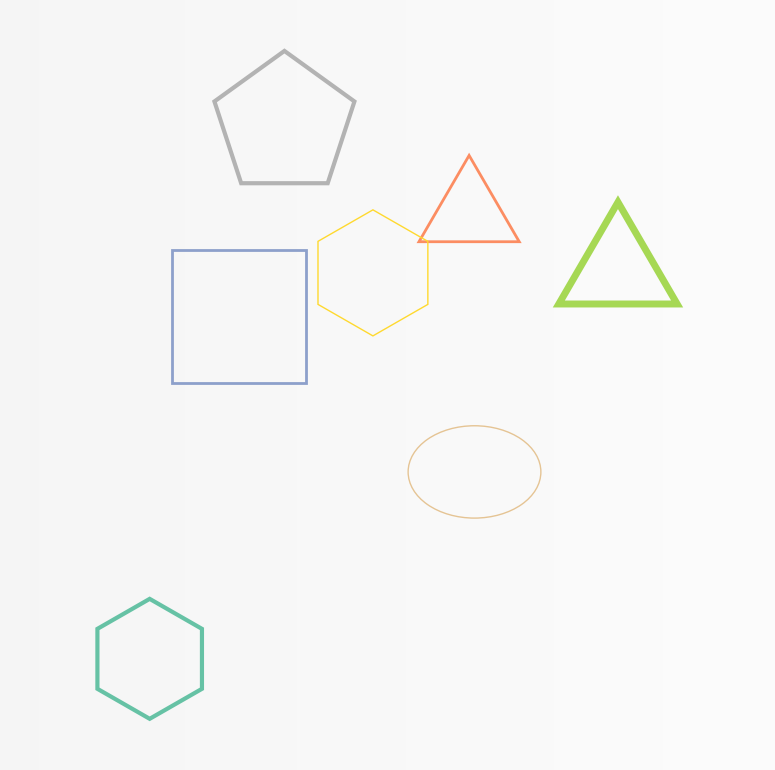[{"shape": "hexagon", "thickness": 1.5, "radius": 0.39, "center": [0.193, 0.144]}, {"shape": "triangle", "thickness": 1, "radius": 0.37, "center": [0.605, 0.723]}, {"shape": "square", "thickness": 1, "radius": 0.43, "center": [0.308, 0.589]}, {"shape": "triangle", "thickness": 2.5, "radius": 0.44, "center": [0.797, 0.649]}, {"shape": "hexagon", "thickness": 0.5, "radius": 0.41, "center": [0.481, 0.646]}, {"shape": "oval", "thickness": 0.5, "radius": 0.43, "center": [0.612, 0.387]}, {"shape": "pentagon", "thickness": 1.5, "radius": 0.47, "center": [0.367, 0.839]}]